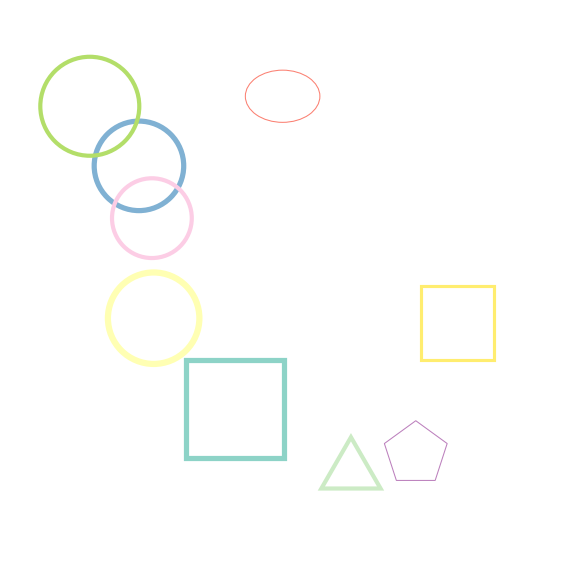[{"shape": "square", "thickness": 2.5, "radius": 0.42, "center": [0.407, 0.291]}, {"shape": "circle", "thickness": 3, "radius": 0.4, "center": [0.266, 0.448]}, {"shape": "oval", "thickness": 0.5, "radius": 0.32, "center": [0.489, 0.832]}, {"shape": "circle", "thickness": 2.5, "radius": 0.39, "center": [0.241, 0.712]}, {"shape": "circle", "thickness": 2, "radius": 0.43, "center": [0.155, 0.815]}, {"shape": "circle", "thickness": 2, "radius": 0.35, "center": [0.263, 0.621]}, {"shape": "pentagon", "thickness": 0.5, "radius": 0.29, "center": [0.72, 0.213]}, {"shape": "triangle", "thickness": 2, "radius": 0.3, "center": [0.608, 0.183]}, {"shape": "square", "thickness": 1.5, "radius": 0.32, "center": [0.792, 0.44]}]